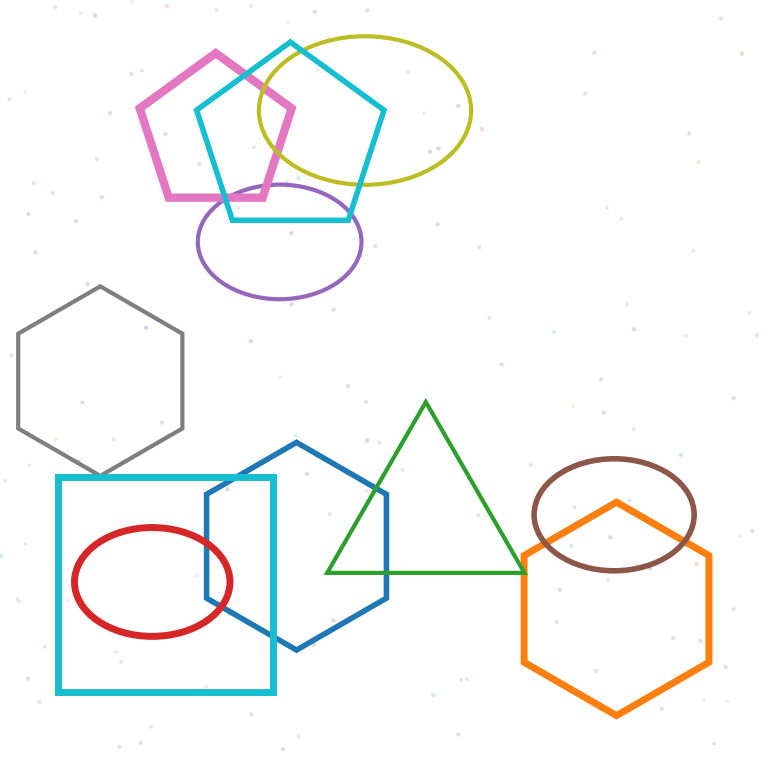[{"shape": "hexagon", "thickness": 2, "radius": 0.67, "center": [0.385, 0.291]}, {"shape": "hexagon", "thickness": 2.5, "radius": 0.69, "center": [0.801, 0.209]}, {"shape": "triangle", "thickness": 1.5, "radius": 0.74, "center": [0.553, 0.33]}, {"shape": "oval", "thickness": 2.5, "radius": 0.5, "center": [0.198, 0.244]}, {"shape": "oval", "thickness": 1.5, "radius": 0.53, "center": [0.363, 0.686]}, {"shape": "oval", "thickness": 2, "radius": 0.52, "center": [0.798, 0.331]}, {"shape": "pentagon", "thickness": 3, "radius": 0.52, "center": [0.28, 0.827]}, {"shape": "hexagon", "thickness": 1.5, "radius": 0.62, "center": [0.13, 0.505]}, {"shape": "oval", "thickness": 1.5, "radius": 0.69, "center": [0.474, 0.856]}, {"shape": "pentagon", "thickness": 2, "radius": 0.64, "center": [0.377, 0.817]}, {"shape": "square", "thickness": 2.5, "radius": 0.7, "center": [0.215, 0.241]}]